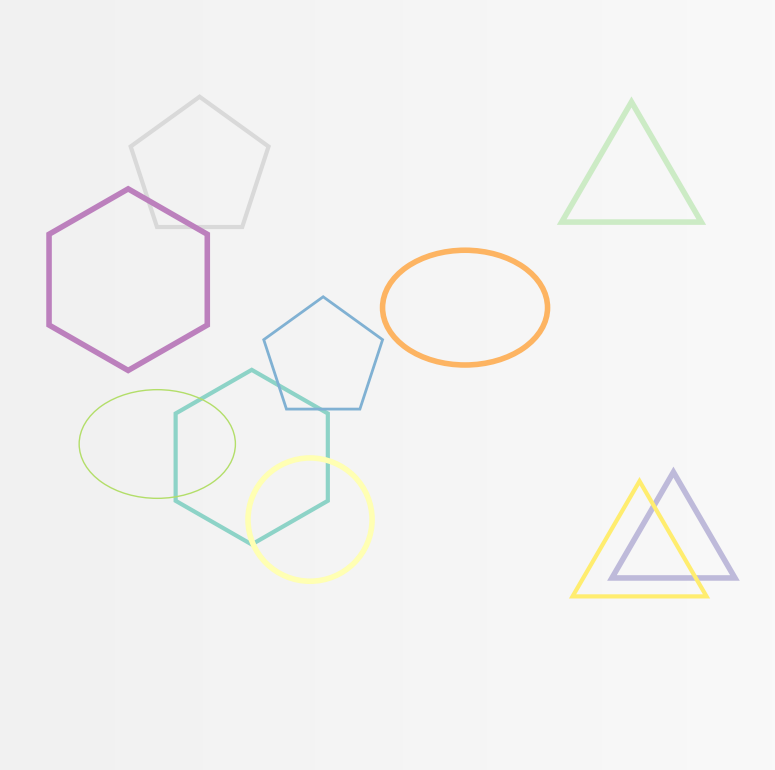[{"shape": "hexagon", "thickness": 1.5, "radius": 0.57, "center": [0.325, 0.406]}, {"shape": "circle", "thickness": 2, "radius": 0.4, "center": [0.4, 0.325]}, {"shape": "triangle", "thickness": 2, "radius": 0.46, "center": [0.869, 0.295]}, {"shape": "pentagon", "thickness": 1, "radius": 0.4, "center": [0.417, 0.534]}, {"shape": "oval", "thickness": 2, "radius": 0.53, "center": [0.6, 0.601]}, {"shape": "oval", "thickness": 0.5, "radius": 0.5, "center": [0.203, 0.423]}, {"shape": "pentagon", "thickness": 1.5, "radius": 0.47, "center": [0.258, 0.781]}, {"shape": "hexagon", "thickness": 2, "radius": 0.59, "center": [0.165, 0.637]}, {"shape": "triangle", "thickness": 2, "radius": 0.52, "center": [0.815, 0.764]}, {"shape": "triangle", "thickness": 1.5, "radius": 0.5, "center": [0.825, 0.275]}]